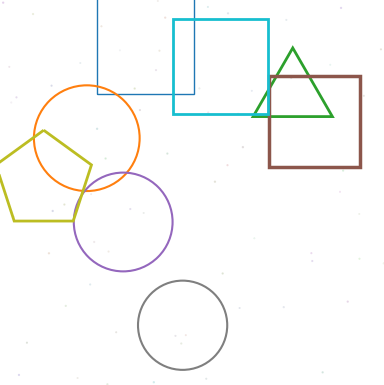[{"shape": "square", "thickness": 1, "radius": 0.63, "center": [0.378, 0.883]}, {"shape": "circle", "thickness": 1.5, "radius": 0.69, "center": [0.225, 0.641]}, {"shape": "triangle", "thickness": 2, "radius": 0.59, "center": [0.76, 0.757]}, {"shape": "circle", "thickness": 1.5, "radius": 0.64, "center": [0.32, 0.423]}, {"shape": "square", "thickness": 2.5, "radius": 0.59, "center": [0.817, 0.684]}, {"shape": "circle", "thickness": 1.5, "radius": 0.58, "center": [0.474, 0.155]}, {"shape": "pentagon", "thickness": 2, "radius": 0.65, "center": [0.114, 0.531]}, {"shape": "square", "thickness": 2, "radius": 0.62, "center": [0.573, 0.827]}]